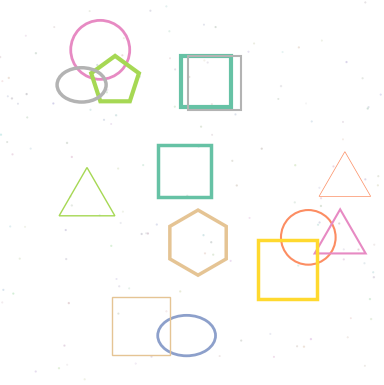[{"shape": "square", "thickness": 2.5, "radius": 0.34, "center": [0.479, 0.556]}, {"shape": "square", "thickness": 3, "radius": 0.33, "center": [0.534, 0.788]}, {"shape": "circle", "thickness": 1.5, "radius": 0.35, "center": [0.801, 0.383]}, {"shape": "triangle", "thickness": 0.5, "radius": 0.39, "center": [0.896, 0.529]}, {"shape": "oval", "thickness": 2, "radius": 0.38, "center": [0.485, 0.128]}, {"shape": "triangle", "thickness": 1.5, "radius": 0.38, "center": [0.884, 0.38]}, {"shape": "circle", "thickness": 2, "radius": 0.38, "center": [0.26, 0.871]}, {"shape": "pentagon", "thickness": 3, "radius": 0.33, "center": [0.299, 0.79]}, {"shape": "triangle", "thickness": 1, "radius": 0.42, "center": [0.226, 0.481]}, {"shape": "square", "thickness": 2.5, "radius": 0.38, "center": [0.747, 0.3]}, {"shape": "hexagon", "thickness": 2.5, "radius": 0.42, "center": [0.514, 0.37]}, {"shape": "square", "thickness": 1, "radius": 0.37, "center": [0.366, 0.153]}, {"shape": "square", "thickness": 1.5, "radius": 0.35, "center": [0.557, 0.785]}, {"shape": "oval", "thickness": 2.5, "radius": 0.32, "center": [0.212, 0.78]}]